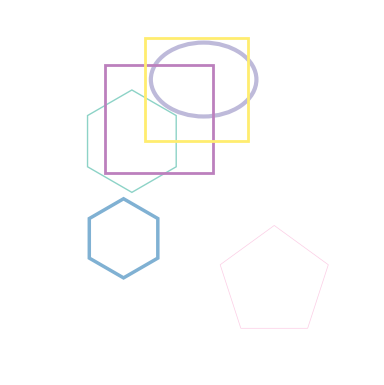[{"shape": "hexagon", "thickness": 1, "radius": 0.66, "center": [0.343, 0.633]}, {"shape": "oval", "thickness": 3, "radius": 0.69, "center": [0.529, 0.793]}, {"shape": "hexagon", "thickness": 2.5, "radius": 0.51, "center": [0.321, 0.381]}, {"shape": "pentagon", "thickness": 0.5, "radius": 0.74, "center": [0.712, 0.267]}, {"shape": "square", "thickness": 2, "radius": 0.7, "center": [0.414, 0.69]}, {"shape": "square", "thickness": 2, "radius": 0.67, "center": [0.51, 0.768]}]